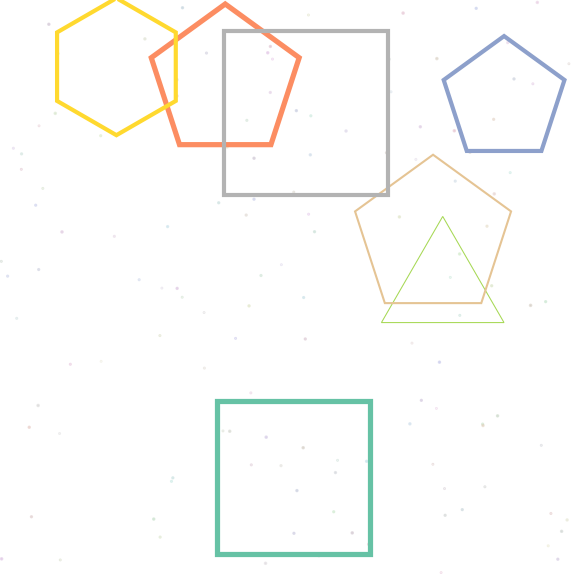[{"shape": "square", "thickness": 2.5, "radius": 0.66, "center": [0.509, 0.172]}, {"shape": "pentagon", "thickness": 2.5, "radius": 0.67, "center": [0.39, 0.858]}, {"shape": "pentagon", "thickness": 2, "radius": 0.55, "center": [0.873, 0.827]}, {"shape": "triangle", "thickness": 0.5, "radius": 0.61, "center": [0.767, 0.502]}, {"shape": "hexagon", "thickness": 2, "radius": 0.59, "center": [0.202, 0.884]}, {"shape": "pentagon", "thickness": 1, "radius": 0.71, "center": [0.75, 0.589]}, {"shape": "square", "thickness": 2, "radius": 0.71, "center": [0.53, 0.803]}]